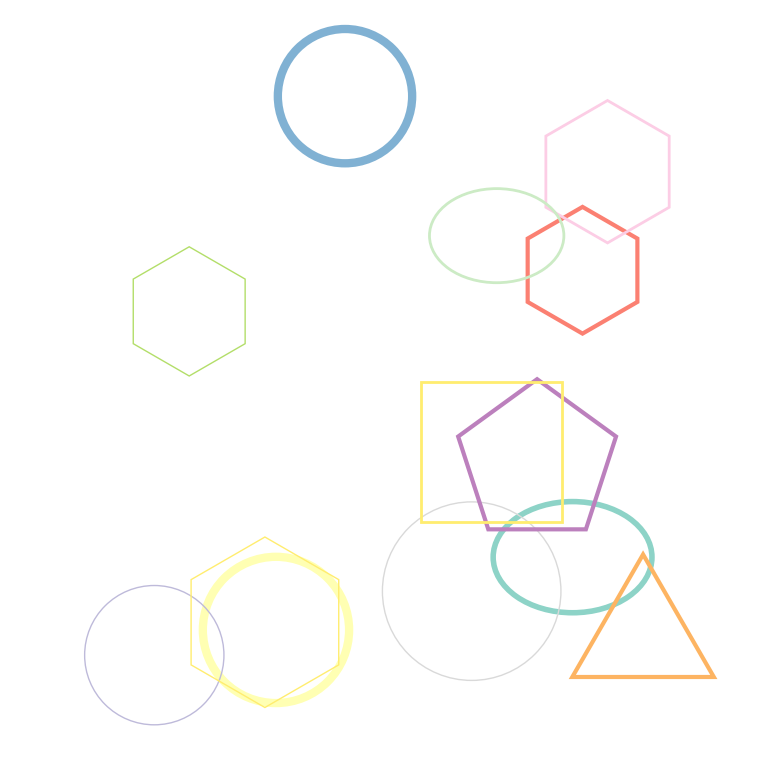[{"shape": "oval", "thickness": 2, "radius": 0.52, "center": [0.744, 0.276]}, {"shape": "circle", "thickness": 3, "radius": 0.47, "center": [0.358, 0.182]}, {"shape": "circle", "thickness": 0.5, "radius": 0.45, "center": [0.2, 0.149]}, {"shape": "hexagon", "thickness": 1.5, "radius": 0.41, "center": [0.757, 0.649]}, {"shape": "circle", "thickness": 3, "radius": 0.44, "center": [0.448, 0.875]}, {"shape": "triangle", "thickness": 1.5, "radius": 0.53, "center": [0.835, 0.174]}, {"shape": "hexagon", "thickness": 0.5, "radius": 0.42, "center": [0.246, 0.596]}, {"shape": "hexagon", "thickness": 1, "radius": 0.46, "center": [0.789, 0.777]}, {"shape": "circle", "thickness": 0.5, "radius": 0.58, "center": [0.613, 0.232]}, {"shape": "pentagon", "thickness": 1.5, "radius": 0.54, "center": [0.698, 0.4]}, {"shape": "oval", "thickness": 1, "radius": 0.44, "center": [0.645, 0.694]}, {"shape": "square", "thickness": 1, "radius": 0.46, "center": [0.639, 0.413]}, {"shape": "hexagon", "thickness": 0.5, "radius": 0.55, "center": [0.344, 0.192]}]